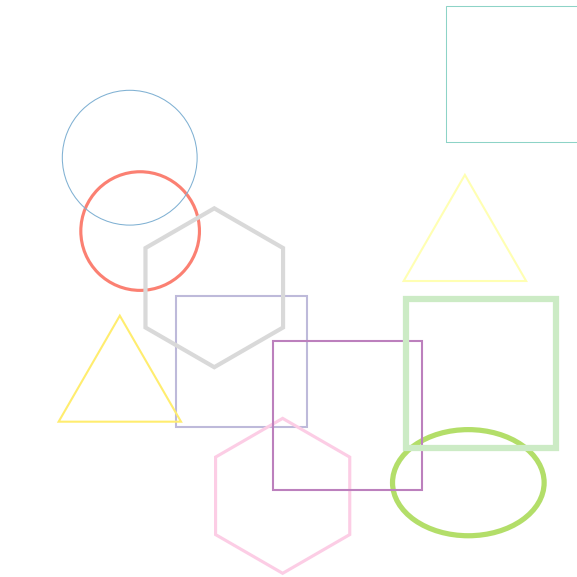[{"shape": "square", "thickness": 0.5, "radius": 0.59, "center": [0.89, 0.871]}, {"shape": "triangle", "thickness": 1, "radius": 0.61, "center": [0.805, 0.574]}, {"shape": "square", "thickness": 1, "radius": 0.56, "center": [0.418, 0.373]}, {"shape": "circle", "thickness": 1.5, "radius": 0.51, "center": [0.243, 0.599]}, {"shape": "circle", "thickness": 0.5, "radius": 0.58, "center": [0.225, 0.726]}, {"shape": "oval", "thickness": 2.5, "radius": 0.66, "center": [0.811, 0.163]}, {"shape": "hexagon", "thickness": 1.5, "radius": 0.67, "center": [0.489, 0.141]}, {"shape": "hexagon", "thickness": 2, "radius": 0.69, "center": [0.371, 0.501]}, {"shape": "square", "thickness": 1, "radius": 0.65, "center": [0.602, 0.279]}, {"shape": "square", "thickness": 3, "radius": 0.65, "center": [0.833, 0.352]}, {"shape": "triangle", "thickness": 1, "radius": 0.61, "center": [0.207, 0.33]}]